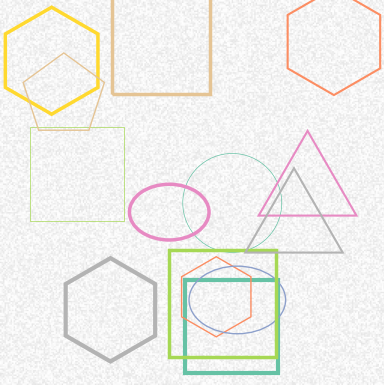[{"shape": "square", "thickness": 3, "radius": 0.6, "center": [0.601, 0.152]}, {"shape": "circle", "thickness": 0.5, "radius": 0.64, "center": [0.603, 0.473]}, {"shape": "hexagon", "thickness": 1, "radius": 0.52, "center": [0.562, 0.229]}, {"shape": "hexagon", "thickness": 1.5, "radius": 0.69, "center": [0.867, 0.892]}, {"shape": "oval", "thickness": 1, "radius": 0.63, "center": [0.616, 0.221]}, {"shape": "triangle", "thickness": 1.5, "radius": 0.73, "center": [0.799, 0.513]}, {"shape": "oval", "thickness": 2.5, "radius": 0.52, "center": [0.44, 0.449]}, {"shape": "square", "thickness": 2.5, "radius": 0.69, "center": [0.579, 0.213]}, {"shape": "square", "thickness": 0.5, "radius": 0.61, "center": [0.199, 0.547]}, {"shape": "hexagon", "thickness": 2.5, "radius": 0.69, "center": [0.134, 0.842]}, {"shape": "pentagon", "thickness": 1, "radius": 0.55, "center": [0.166, 0.752]}, {"shape": "square", "thickness": 2.5, "radius": 0.64, "center": [0.419, 0.883]}, {"shape": "hexagon", "thickness": 3, "radius": 0.67, "center": [0.287, 0.195]}, {"shape": "triangle", "thickness": 1.5, "radius": 0.73, "center": [0.764, 0.417]}]